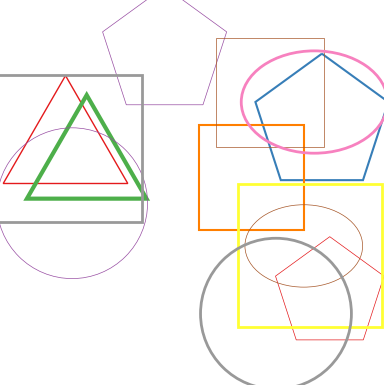[{"shape": "pentagon", "thickness": 0.5, "radius": 0.74, "center": [0.857, 0.237]}, {"shape": "triangle", "thickness": 1, "radius": 0.93, "center": [0.17, 0.617]}, {"shape": "pentagon", "thickness": 1.5, "radius": 0.91, "center": [0.836, 0.679]}, {"shape": "triangle", "thickness": 3, "radius": 0.9, "center": [0.225, 0.574]}, {"shape": "pentagon", "thickness": 0.5, "radius": 0.85, "center": [0.428, 0.865]}, {"shape": "circle", "thickness": 0.5, "radius": 0.98, "center": [0.187, 0.472]}, {"shape": "square", "thickness": 1.5, "radius": 0.68, "center": [0.653, 0.539]}, {"shape": "square", "thickness": 2, "radius": 0.93, "center": [0.805, 0.336]}, {"shape": "square", "thickness": 0.5, "radius": 0.7, "center": [0.701, 0.76]}, {"shape": "oval", "thickness": 0.5, "radius": 0.76, "center": [0.789, 0.361]}, {"shape": "oval", "thickness": 2, "radius": 0.95, "center": [0.817, 0.735]}, {"shape": "circle", "thickness": 2, "radius": 0.98, "center": [0.717, 0.185]}, {"shape": "square", "thickness": 2, "radius": 0.95, "center": [0.178, 0.614]}]